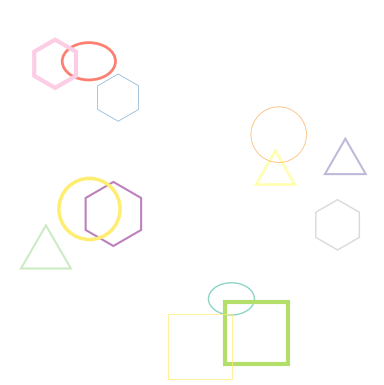[{"shape": "oval", "thickness": 1, "radius": 0.3, "center": [0.601, 0.224]}, {"shape": "triangle", "thickness": 2, "radius": 0.29, "center": [0.715, 0.55]}, {"shape": "triangle", "thickness": 1.5, "radius": 0.31, "center": [0.897, 0.578]}, {"shape": "oval", "thickness": 2, "radius": 0.35, "center": [0.231, 0.841]}, {"shape": "hexagon", "thickness": 0.5, "radius": 0.31, "center": [0.307, 0.746]}, {"shape": "circle", "thickness": 0.5, "radius": 0.36, "center": [0.724, 0.65]}, {"shape": "square", "thickness": 3, "radius": 0.41, "center": [0.667, 0.135]}, {"shape": "hexagon", "thickness": 3, "radius": 0.31, "center": [0.143, 0.834]}, {"shape": "hexagon", "thickness": 1, "radius": 0.33, "center": [0.877, 0.416]}, {"shape": "hexagon", "thickness": 1.5, "radius": 0.42, "center": [0.295, 0.444]}, {"shape": "triangle", "thickness": 1.5, "radius": 0.37, "center": [0.119, 0.34]}, {"shape": "circle", "thickness": 2.5, "radius": 0.4, "center": [0.232, 0.457]}, {"shape": "square", "thickness": 0.5, "radius": 0.42, "center": [0.52, 0.1]}]